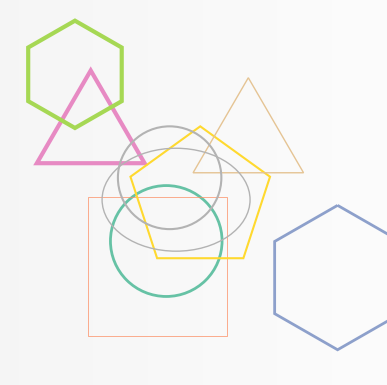[{"shape": "circle", "thickness": 2, "radius": 0.72, "center": [0.429, 0.374]}, {"shape": "square", "thickness": 0.5, "radius": 0.9, "center": [0.407, 0.308]}, {"shape": "hexagon", "thickness": 2, "radius": 0.94, "center": [0.871, 0.279]}, {"shape": "triangle", "thickness": 3, "radius": 0.8, "center": [0.234, 0.656]}, {"shape": "hexagon", "thickness": 3, "radius": 0.7, "center": [0.193, 0.807]}, {"shape": "pentagon", "thickness": 1.5, "radius": 0.95, "center": [0.517, 0.482]}, {"shape": "triangle", "thickness": 1, "radius": 0.82, "center": [0.641, 0.634]}, {"shape": "circle", "thickness": 1.5, "radius": 0.67, "center": [0.438, 0.538]}, {"shape": "oval", "thickness": 1, "radius": 0.95, "center": [0.454, 0.481]}]